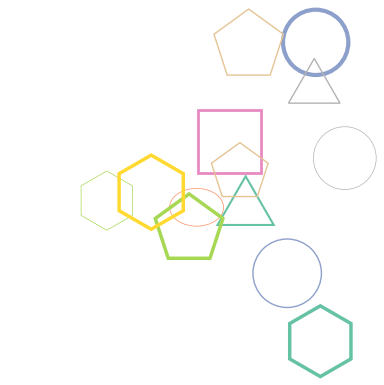[{"shape": "triangle", "thickness": 1.5, "radius": 0.42, "center": [0.638, 0.458]}, {"shape": "hexagon", "thickness": 2.5, "radius": 0.46, "center": [0.832, 0.114]}, {"shape": "oval", "thickness": 0.5, "radius": 0.35, "center": [0.511, 0.462]}, {"shape": "circle", "thickness": 3, "radius": 0.42, "center": [0.82, 0.89]}, {"shape": "circle", "thickness": 1, "radius": 0.44, "center": [0.746, 0.29]}, {"shape": "square", "thickness": 2, "radius": 0.41, "center": [0.596, 0.633]}, {"shape": "hexagon", "thickness": 0.5, "radius": 0.38, "center": [0.277, 0.479]}, {"shape": "pentagon", "thickness": 2.5, "radius": 0.46, "center": [0.491, 0.404]}, {"shape": "hexagon", "thickness": 2.5, "radius": 0.48, "center": [0.393, 0.501]}, {"shape": "pentagon", "thickness": 1, "radius": 0.39, "center": [0.623, 0.552]}, {"shape": "pentagon", "thickness": 1, "radius": 0.47, "center": [0.646, 0.882]}, {"shape": "circle", "thickness": 0.5, "radius": 0.41, "center": [0.896, 0.589]}, {"shape": "triangle", "thickness": 1, "radius": 0.39, "center": [0.816, 0.771]}]